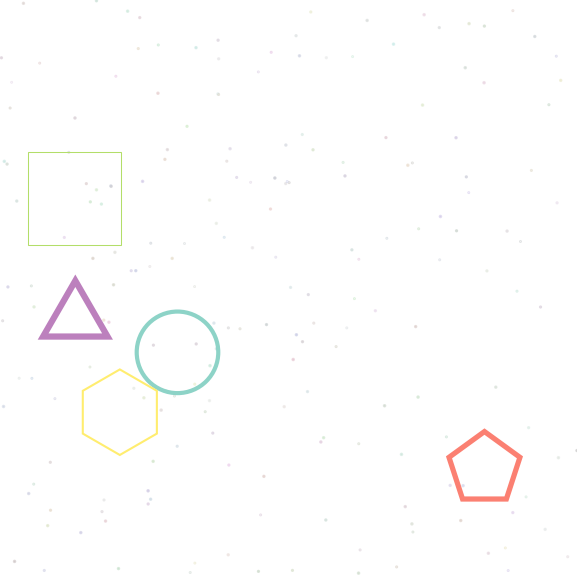[{"shape": "circle", "thickness": 2, "radius": 0.35, "center": [0.307, 0.389]}, {"shape": "pentagon", "thickness": 2.5, "radius": 0.32, "center": [0.839, 0.187]}, {"shape": "square", "thickness": 0.5, "radius": 0.4, "center": [0.128, 0.656]}, {"shape": "triangle", "thickness": 3, "radius": 0.32, "center": [0.13, 0.449]}, {"shape": "hexagon", "thickness": 1, "radius": 0.37, "center": [0.207, 0.285]}]